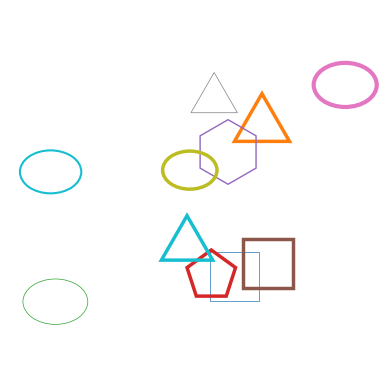[{"shape": "square", "thickness": 0.5, "radius": 0.32, "center": [0.609, 0.281]}, {"shape": "triangle", "thickness": 2.5, "radius": 0.41, "center": [0.68, 0.674]}, {"shape": "oval", "thickness": 0.5, "radius": 0.42, "center": [0.144, 0.216]}, {"shape": "pentagon", "thickness": 2.5, "radius": 0.33, "center": [0.549, 0.284]}, {"shape": "hexagon", "thickness": 1, "radius": 0.42, "center": [0.592, 0.605]}, {"shape": "square", "thickness": 2.5, "radius": 0.32, "center": [0.696, 0.316]}, {"shape": "oval", "thickness": 3, "radius": 0.41, "center": [0.897, 0.779]}, {"shape": "triangle", "thickness": 0.5, "radius": 0.35, "center": [0.556, 0.742]}, {"shape": "oval", "thickness": 2.5, "radius": 0.35, "center": [0.493, 0.558]}, {"shape": "oval", "thickness": 1.5, "radius": 0.4, "center": [0.131, 0.554]}, {"shape": "triangle", "thickness": 2.5, "radius": 0.38, "center": [0.486, 0.363]}]